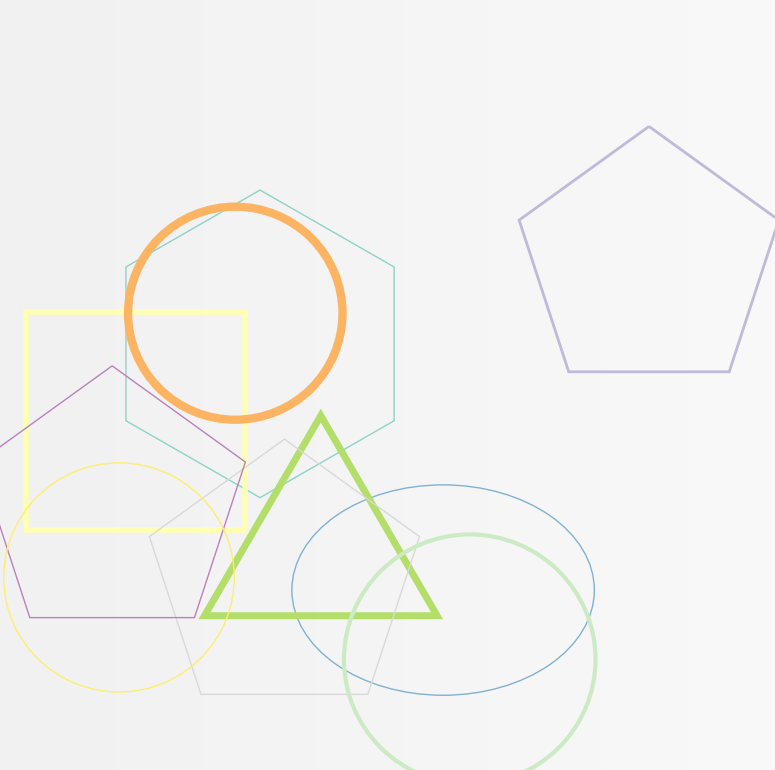[{"shape": "hexagon", "thickness": 0.5, "radius": 1.0, "center": [0.336, 0.553]}, {"shape": "square", "thickness": 2, "radius": 0.71, "center": [0.175, 0.454]}, {"shape": "pentagon", "thickness": 1, "radius": 0.88, "center": [0.837, 0.66]}, {"shape": "oval", "thickness": 0.5, "radius": 0.98, "center": [0.572, 0.234]}, {"shape": "circle", "thickness": 3, "radius": 0.69, "center": [0.304, 0.593]}, {"shape": "triangle", "thickness": 2.5, "radius": 0.87, "center": [0.414, 0.287]}, {"shape": "pentagon", "thickness": 0.5, "radius": 0.92, "center": [0.367, 0.247]}, {"shape": "pentagon", "thickness": 0.5, "radius": 0.9, "center": [0.145, 0.344]}, {"shape": "circle", "thickness": 1.5, "radius": 0.81, "center": [0.606, 0.144]}, {"shape": "circle", "thickness": 0.5, "radius": 0.74, "center": [0.154, 0.25]}]